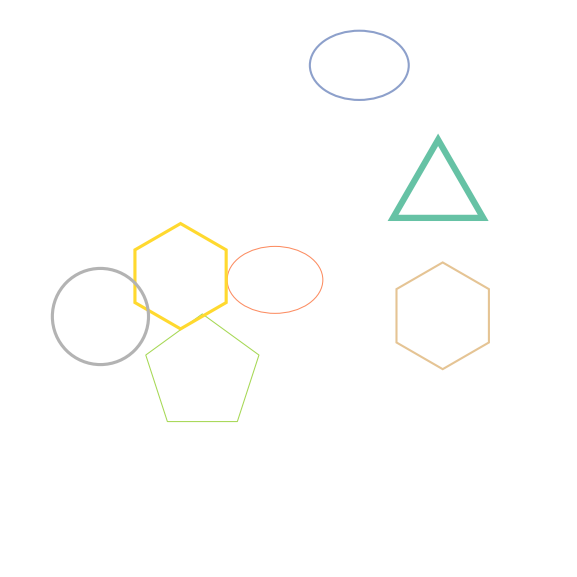[{"shape": "triangle", "thickness": 3, "radius": 0.45, "center": [0.759, 0.667]}, {"shape": "oval", "thickness": 0.5, "radius": 0.41, "center": [0.476, 0.514]}, {"shape": "oval", "thickness": 1, "radius": 0.43, "center": [0.622, 0.886]}, {"shape": "pentagon", "thickness": 0.5, "radius": 0.52, "center": [0.35, 0.353]}, {"shape": "hexagon", "thickness": 1.5, "radius": 0.46, "center": [0.313, 0.521]}, {"shape": "hexagon", "thickness": 1, "radius": 0.46, "center": [0.767, 0.452]}, {"shape": "circle", "thickness": 1.5, "radius": 0.42, "center": [0.174, 0.451]}]